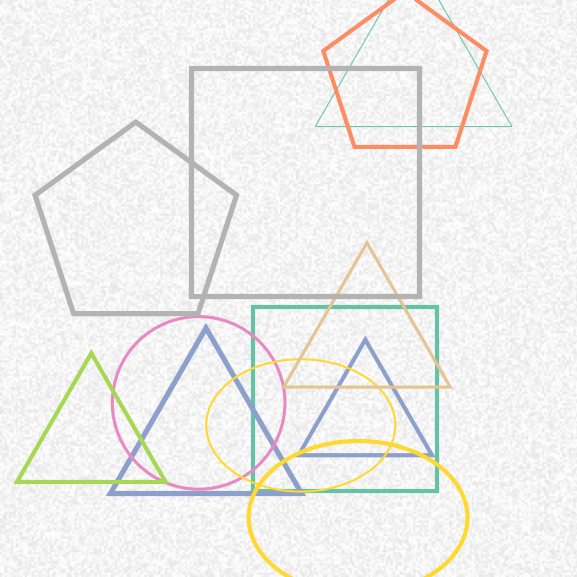[{"shape": "triangle", "thickness": 0.5, "radius": 0.98, "center": [0.716, 0.878]}, {"shape": "square", "thickness": 2, "radius": 0.8, "center": [0.598, 0.309]}, {"shape": "pentagon", "thickness": 2, "radius": 0.74, "center": [0.701, 0.865]}, {"shape": "triangle", "thickness": 2.5, "radius": 0.96, "center": [0.357, 0.24]}, {"shape": "triangle", "thickness": 2, "radius": 0.67, "center": [0.633, 0.278]}, {"shape": "circle", "thickness": 1.5, "radius": 0.75, "center": [0.344, 0.301]}, {"shape": "triangle", "thickness": 2, "radius": 0.74, "center": [0.158, 0.239]}, {"shape": "oval", "thickness": 1, "radius": 0.82, "center": [0.521, 0.263]}, {"shape": "oval", "thickness": 2, "radius": 0.95, "center": [0.62, 0.103]}, {"shape": "triangle", "thickness": 1.5, "radius": 0.83, "center": [0.635, 0.412]}, {"shape": "square", "thickness": 2.5, "radius": 0.99, "center": [0.528, 0.683]}, {"shape": "pentagon", "thickness": 2.5, "radius": 0.92, "center": [0.235, 0.604]}]